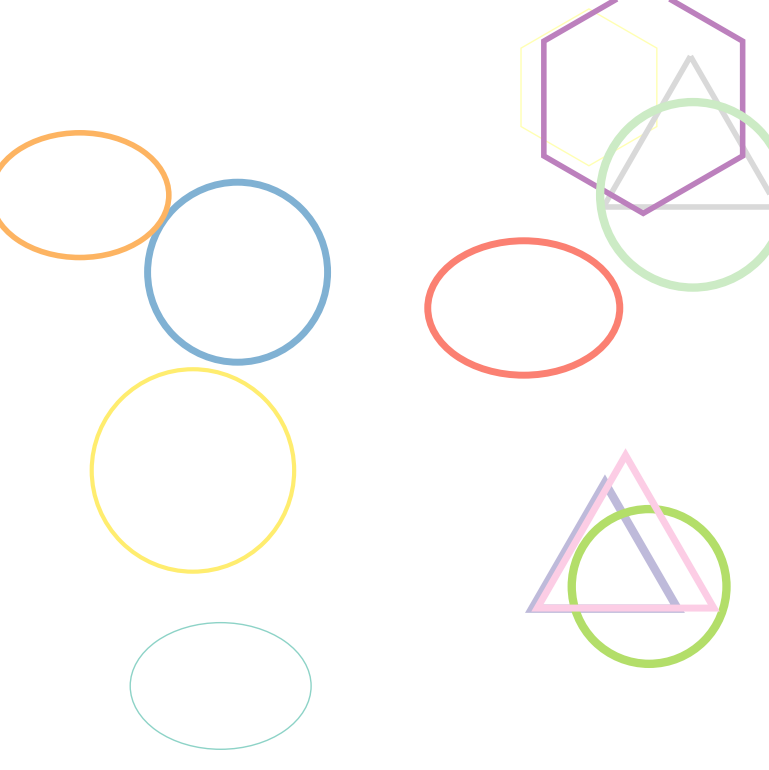[{"shape": "oval", "thickness": 0.5, "radius": 0.59, "center": [0.287, 0.109]}, {"shape": "hexagon", "thickness": 0.5, "radius": 0.51, "center": [0.765, 0.887]}, {"shape": "triangle", "thickness": 3, "radius": 0.55, "center": [0.786, 0.264]}, {"shape": "oval", "thickness": 2.5, "radius": 0.62, "center": [0.68, 0.6]}, {"shape": "circle", "thickness": 2.5, "radius": 0.58, "center": [0.309, 0.646]}, {"shape": "oval", "thickness": 2, "radius": 0.58, "center": [0.104, 0.747]}, {"shape": "circle", "thickness": 3, "radius": 0.5, "center": [0.843, 0.238]}, {"shape": "triangle", "thickness": 2.5, "radius": 0.66, "center": [0.812, 0.276]}, {"shape": "triangle", "thickness": 2, "radius": 0.65, "center": [0.897, 0.796]}, {"shape": "hexagon", "thickness": 2, "radius": 0.75, "center": [0.835, 0.872]}, {"shape": "circle", "thickness": 3, "radius": 0.6, "center": [0.9, 0.747]}, {"shape": "circle", "thickness": 1.5, "radius": 0.66, "center": [0.251, 0.389]}]